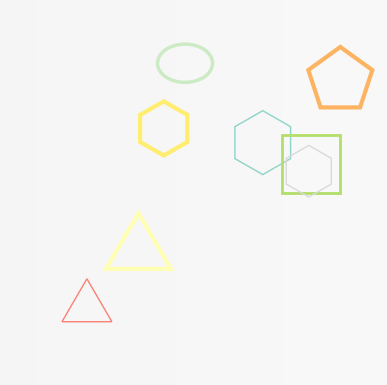[{"shape": "hexagon", "thickness": 1, "radius": 0.41, "center": [0.678, 0.629]}, {"shape": "triangle", "thickness": 3, "radius": 0.48, "center": [0.357, 0.35]}, {"shape": "triangle", "thickness": 1, "radius": 0.37, "center": [0.224, 0.202]}, {"shape": "pentagon", "thickness": 3, "radius": 0.43, "center": [0.878, 0.791]}, {"shape": "square", "thickness": 2, "radius": 0.38, "center": [0.802, 0.575]}, {"shape": "hexagon", "thickness": 1, "radius": 0.34, "center": [0.797, 0.555]}, {"shape": "oval", "thickness": 2.5, "radius": 0.36, "center": [0.477, 0.836]}, {"shape": "hexagon", "thickness": 3, "radius": 0.35, "center": [0.423, 0.666]}]